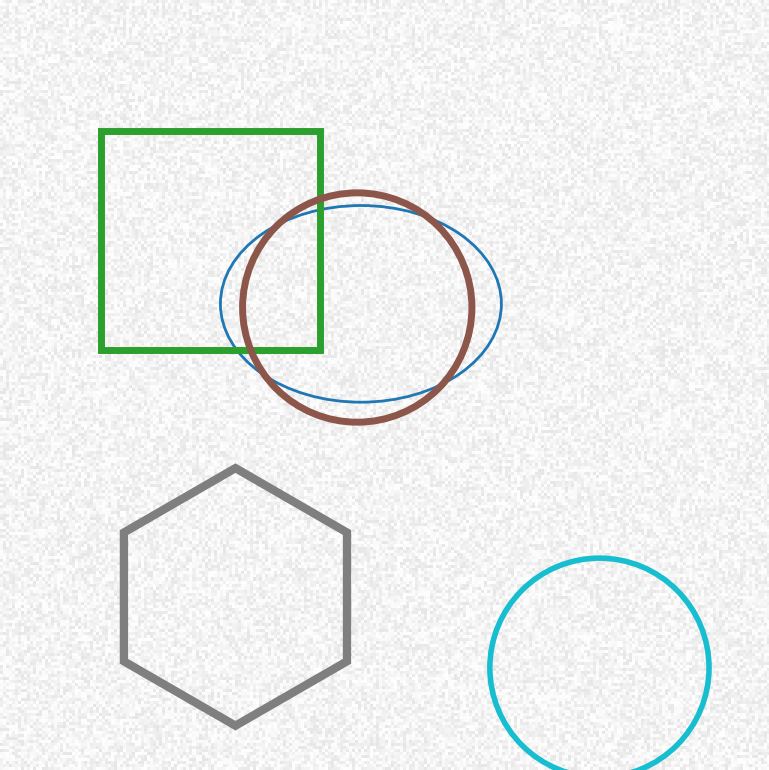[{"shape": "oval", "thickness": 1, "radius": 0.91, "center": [0.469, 0.605]}, {"shape": "square", "thickness": 2.5, "radius": 0.71, "center": [0.273, 0.688]}, {"shape": "circle", "thickness": 2.5, "radius": 0.74, "center": [0.464, 0.601]}, {"shape": "hexagon", "thickness": 3, "radius": 0.84, "center": [0.306, 0.225]}, {"shape": "circle", "thickness": 2, "radius": 0.71, "center": [0.778, 0.133]}]